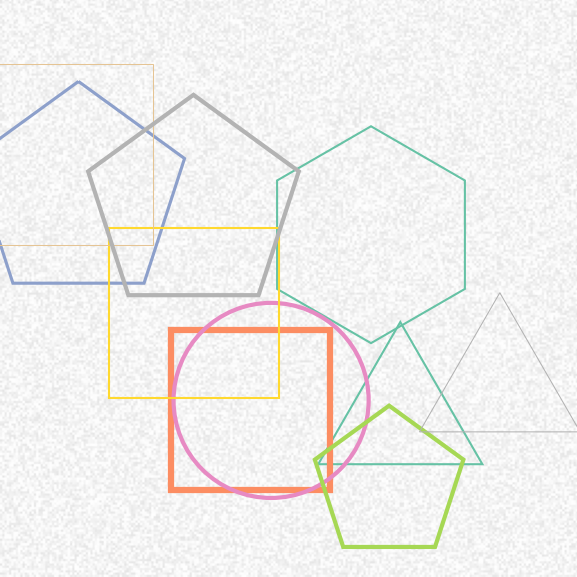[{"shape": "triangle", "thickness": 1, "radius": 0.82, "center": [0.693, 0.277]}, {"shape": "hexagon", "thickness": 1, "radius": 0.94, "center": [0.642, 0.593]}, {"shape": "square", "thickness": 3, "radius": 0.69, "center": [0.434, 0.289]}, {"shape": "pentagon", "thickness": 1.5, "radius": 0.97, "center": [0.136, 0.665]}, {"shape": "circle", "thickness": 2, "radius": 0.84, "center": [0.469, 0.306]}, {"shape": "pentagon", "thickness": 2, "radius": 0.68, "center": [0.674, 0.161]}, {"shape": "square", "thickness": 1, "radius": 0.74, "center": [0.336, 0.458]}, {"shape": "square", "thickness": 0.5, "radius": 0.79, "center": [0.107, 0.731]}, {"shape": "triangle", "thickness": 0.5, "radius": 0.8, "center": [0.865, 0.332]}, {"shape": "pentagon", "thickness": 2, "radius": 0.96, "center": [0.335, 0.643]}]